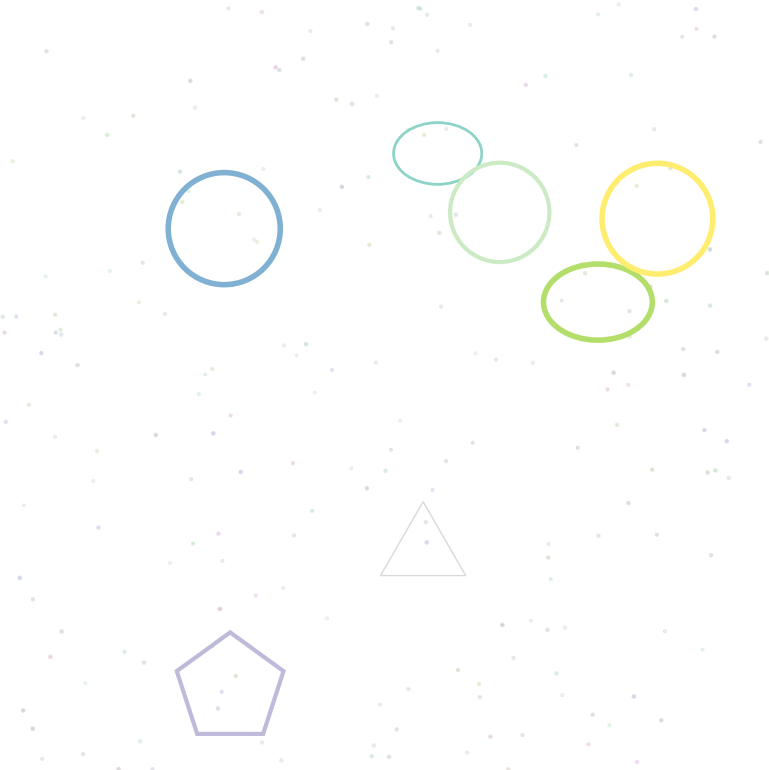[{"shape": "oval", "thickness": 1, "radius": 0.29, "center": [0.568, 0.801]}, {"shape": "pentagon", "thickness": 1.5, "radius": 0.36, "center": [0.299, 0.106]}, {"shape": "circle", "thickness": 2, "radius": 0.36, "center": [0.291, 0.703]}, {"shape": "oval", "thickness": 2, "radius": 0.35, "center": [0.777, 0.608]}, {"shape": "triangle", "thickness": 0.5, "radius": 0.32, "center": [0.55, 0.284]}, {"shape": "circle", "thickness": 1.5, "radius": 0.32, "center": [0.649, 0.724]}, {"shape": "circle", "thickness": 2, "radius": 0.36, "center": [0.854, 0.716]}]